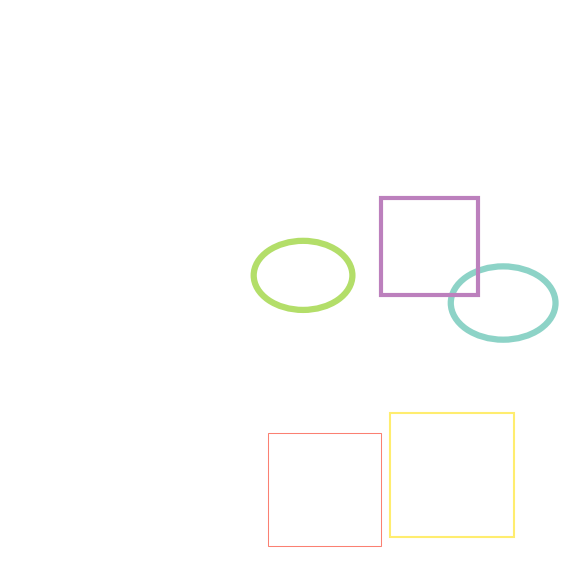[{"shape": "oval", "thickness": 3, "radius": 0.45, "center": [0.871, 0.474]}, {"shape": "square", "thickness": 0.5, "radius": 0.49, "center": [0.562, 0.151]}, {"shape": "oval", "thickness": 3, "radius": 0.43, "center": [0.525, 0.522]}, {"shape": "square", "thickness": 2, "radius": 0.42, "center": [0.744, 0.573]}, {"shape": "square", "thickness": 1, "radius": 0.54, "center": [0.782, 0.177]}]